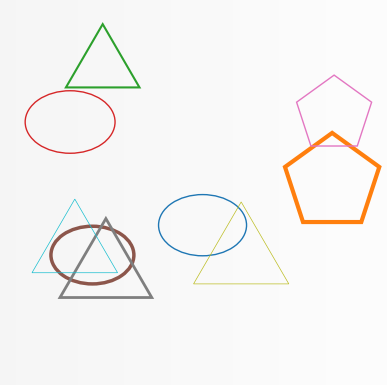[{"shape": "oval", "thickness": 1, "radius": 0.57, "center": [0.523, 0.415]}, {"shape": "pentagon", "thickness": 3, "radius": 0.64, "center": [0.857, 0.527]}, {"shape": "triangle", "thickness": 1.5, "radius": 0.55, "center": [0.265, 0.828]}, {"shape": "oval", "thickness": 1, "radius": 0.58, "center": [0.181, 0.683]}, {"shape": "oval", "thickness": 2.5, "radius": 0.54, "center": [0.238, 0.337]}, {"shape": "pentagon", "thickness": 1, "radius": 0.51, "center": [0.862, 0.703]}, {"shape": "triangle", "thickness": 2, "radius": 0.68, "center": [0.273, 0.296]}, {"shape": "triangle", "thickness": 0.5, "radius": 0.71, "center": [0.622, 0.334]}, {"shape": "triangle", "thickness": 0.5, "radius": 0.64, "center": [0.193, 0.355]}]